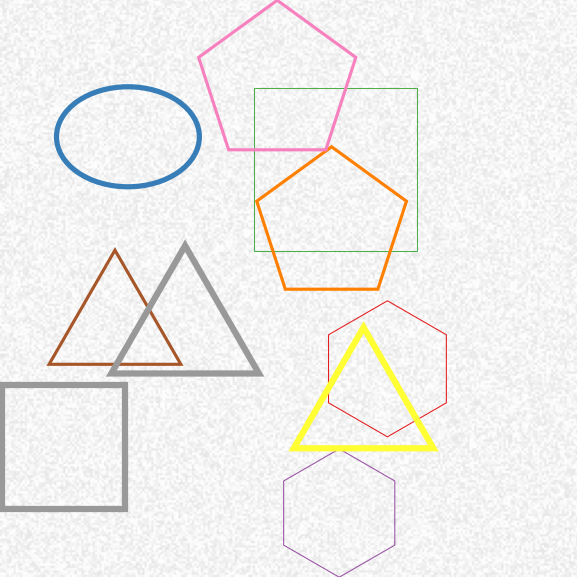[{"shape": "hexagon", "thickness": 0.5, "radius": 0.59, "center": [0.671, 0.361]}, {"shape": "oval", "thickness": 2.5, "radius": 0.62, "center": [0.222, 0.762]}, {"shape": "square", "thickness": 0.5, "radius": 0.71, "center": [0.581, 0.706]}, {"shape": "hexagon", "thickness": 0.5, "radius": 0.56, "center": [0.587, 0.111]}, {"shape": "pentagon", "thickness": 1.5, "radius": 0.68, "center": [0.574, 0.609]}, {"shape": "triangle", "thickness": 3, "radius": 0.7, "center": [0.63, 0.293]}, {"shape": "triangle", "thickness": 1.5, "radius": 0.66, "center": [0.199, 0.434]}, {"shape": "pentagon", "thickness": 1.5, "radius": 0.72, "center": [0.48, 0.856]}, {"shape": "triangle", "thickness": 3, "radius": 0.74, "center": [0.321, 0.426]}, {"shape": "square", "thickness": 3, "radius": 0.54, "center": [0.11, 0.225]}]